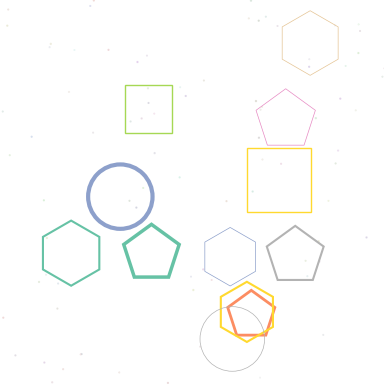[{"shape": "pentagon", "thickness": 2.5, "radius": 0.38, "center": [0.393, 0.342]}, {"shape": "hexagon", "thickness": 1.5, "radius": 0.42, "center": [0.185, 0.342]}, {"shape": "pentagon", "thickness": 2, "radius": 0.32, "center": [0.653, 0.182]}, {"shape": "hexagon", "thickness": 0.5, "radius": 0.38, "center": [0.598, 0.333]}, {"shape": "circle", "thickness": 3, "radius": 0.42, "center": [0.313, 0.489]}, {"shape": "pentagon", "thickness": 0.5, "radius": 0.41, "center": [0.742, 0.688]}, {"shape": "square", "thickness": 1, "radius": 0.31, "center": [0.386, 0.718]}, {"shape": "square", "thickness": 1, "radius": 0.42, "center": [0.725, 0.532]}, {"shape": "hexagon", "thickness": 1.5, "radius": 0.39, "center": [0.641, 0.19]}, {"shape": "hexagon", "thickness": 0.5, "radius": 0.42, "center": [0.806, 0.888]}, {"shape": "circle", "thickness": 0.5, "radius": 0.42, "center": [0.603, 0.12]}, {"shape": "pentagon", "thickness": 1.5, "radius": 0.39, "center": [0.767, 0.336]}]